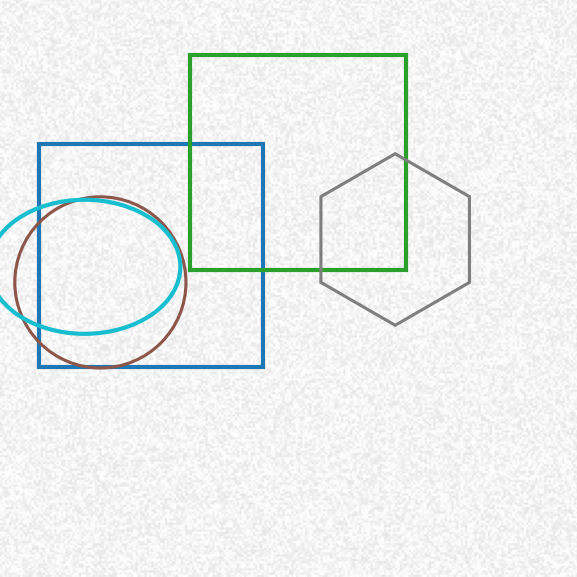[{"shape": "square", "thickness": 2, "radius": 0.97, "center": [0.261, 0.557]}, {"shape": "square", "thickness": 2, "radius": 0.93, "center": [0.516, 0.718]}, {"shape": "circle", "thickness": 1.5, "radius": 0.74, "center": [0.174, 0.51]}, {"shape": "hexagon", "thickness": 1.5, "radius": 0.74, "center": [0.684, 0.584]}, {"shape": "oval", "thickness": 2, "radius": 0.83, "center": [0.146, 0.537]}]